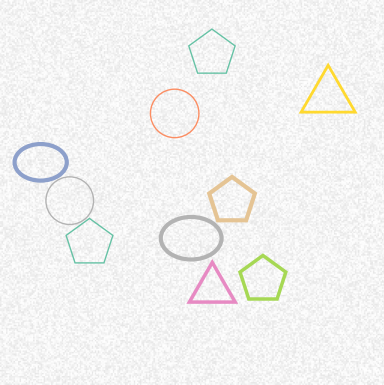[{"shape": "pentagon", "thickness": 1, "radius": 0.32, "center": [0.55, 0.861]}, {"shape": "pentagon", "thickness": 1, "radius": 0.32, "center": [0.232, 0.369]}, {"shape": "circle", "thickness": 1, "radius": 0.31, "center": [0.454, 0.705]}, {"shape": "oval", "thickness": 3, "radius": 0.34, "center": [0.106, 0.578]}, {"shape": "triangle", "thickness": 2.5, "radius": 0.34, "center": [0.551, 0.25]}, {"shape": "pentagon", "thickness": 2.5, "radius": 0.31, "center": [0.683, 0.274]}, {"shape": "triangle", "thickness": 2, "radius": 0.41, "center": [0.852, 0.749]}, {"shape": "pentagon", "thickness": 3, "radius": 0.31, "center": [0.603, 0.478]}, {"shape": "oval", "thickness": 3, "radius": 0.39, "center": [0.497, 0.381]}, {"shape": "circle", "thickness": 1, "radius": 0.31, "center": [0.181, 0.479]}]